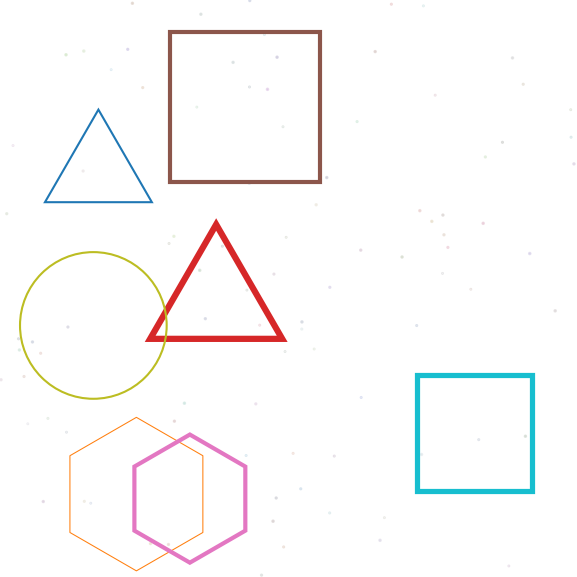[{"shape": "triangle", "thickness": 1, "radius": 0.53, "center": [0.17, 0.702]}, {"shape": "hexagon", "thickness": 0.5, "radius": 0.66, "center": [0.236, 0.144]}, {"shape": "triangle", "thickness": 3, "radius": 0.66, "center": [0.374, 0.478]}, {"shape": "square", "thickness": 2, "radius": 0.65, "center": [0.425, 0.814]}, {"shape": "hexagon", "thickness": 2, "radius": 0.55, "center": [0.329, 0.136]}, {"shape": "circle", "thickness": 1, "radius": 0.63, "center": [0.162, 0.436]}, {"shape": "square", "thickness": 2.5, "radius": 0.5, "center": [0.822, 0.249]}]